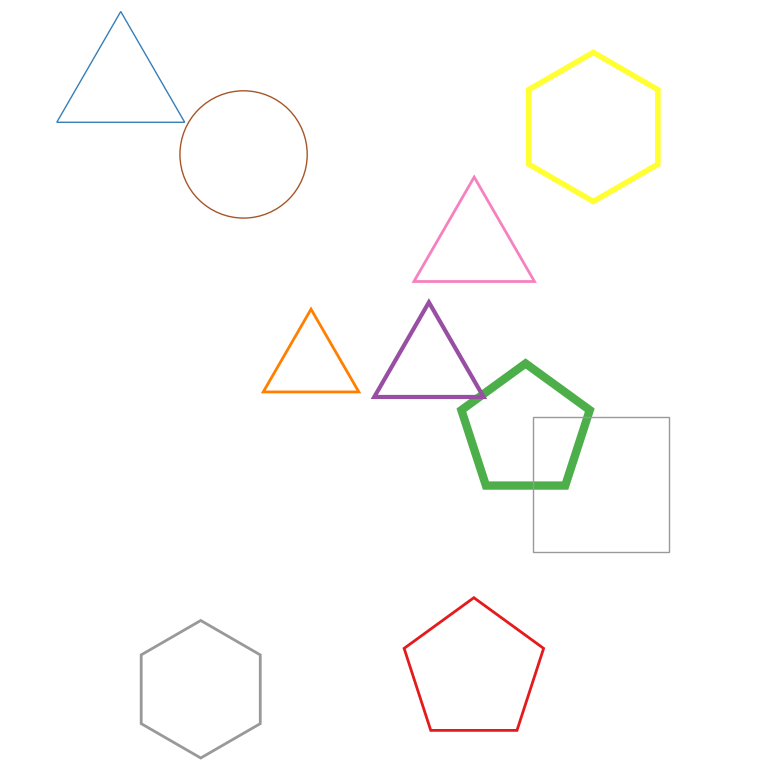[{"shape": "pentagon", "thickness": 1, "radius": 0.48, "center": [0.615, 0.129]}, {"shape": "triangle", "thickness": 0.5, "radius": 0.48, "center": [0.157, 0.889]}, {"shape": "pentagon", "thickness": 3, "radius": 0.44, "center": [0.683, 0.44]}, {"shape": "triangle", "thickness": 1.5, "radius": 0.41, "center": [0.557, 0.525]}, {"shape": "triangle", "thickness": 1, "radius": 0.36, "center": [0.404, 0.527]}, {"shape": "hexagon", "thickness": 2, "radius": 0.48, "center": [0.771, 0.835]}, {"shape": "circle", "thickness": 0.5, "radius": 0.41, "center": [0.316, 0.799]}, {"shape": "triangle", "thickness": 1, "radius": 0.45, "center": [0.616, 0.68]}, {"shape": "hexagon", "thickness": 1, "radius": 0.45, "center": [0.261, 0.105]}, {"shape": "square", "thickness": 0.5, "radius": 0.44, "center": [0.781, 0.371]}]